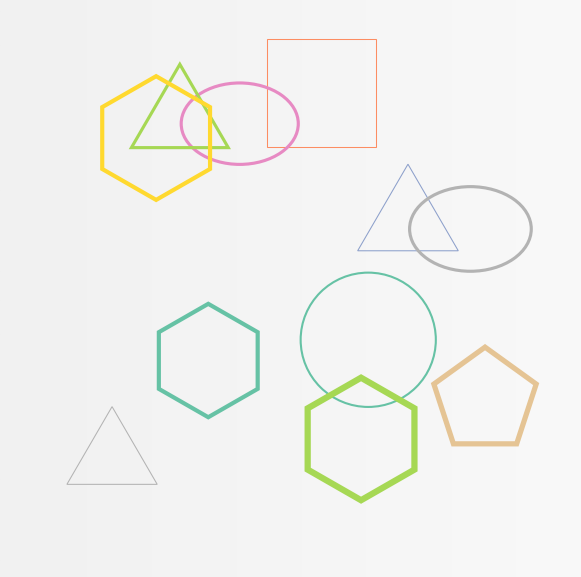[{"shape": "circle", "thickness": 1, "radius": 0.58, "center": [0.634, 0.411]}, {"shape": "hexagon", "thickness": 2, "radius": 0.49, "center": [0.358, 0.375]}, {"shape": "square", "thickness": 0.5, "radius": 0.47, "center": [0.553, 0.838]}, {"shape": "triangle", "thickness": 0.5, "radius": 0.5, "center": [0.702, 0.615]}, {"shape": "oval", "thickness": 1.5, "radius": 0.5, "center": [0.412, 0.785]}, {"shape": "hexagon", "thickness": 3, "radius": 0.53, "center": [0.621, 0.239]}, {"shape": "triangle", "thickness": 1.5, "radius": 0.48, "center": [0.309, 0.792]}, {"shape": "hexagon", "thickness": 2, "radius": 0.54, "center": [0.269, 0.76]}, {"shape": "pentagon", "thickness": 2.5, "radius": 0.46, "center": [0.834, 0.305]}, {"shape": "triangle", "thickness": 0.5, "radius": 0.45, "center": [0.193, 0.205]}, {"shape": "oval", "thickness": 1.5, "radius": 0.52, "center": [0.809, 0.603]}]